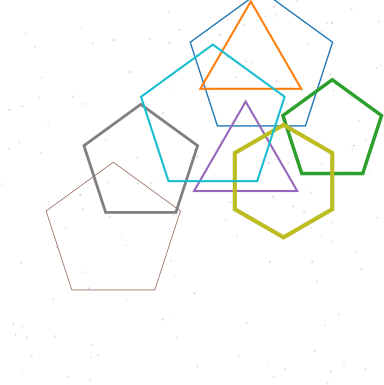[{"shape": "pentagon", "thickness": 1, "radius": 0.97, "center": [0.679, 0.83]}, {"shape": "triangle", "thickness": 1.5, "radius": 0.76, "center": [0.651, 0.845]}, {"shape": "pentagon", "thickness": 2.5, "radius": 0.67, "center": [0.863, 0.658]}, {"shape": "triangle", "thickness": 1.5, "radius": 0.77, "center": [0.638, 0.581]}, {"shape": "pentagon", "thickness": 0.5, "radius": 0.92, "center": [0.294, 0.395]}, {"shape": "pentagon", "thickness": 2, "radius": 0.78, "center": [0.366, 0.574]}, {"shape": "hexagon", "thickness": 3, "radius": 0.73, "center": [0.736, 0.53]}, {"shape": "pentagon", "thickness": 1.5, "radius": 0.98, "center": [0.553, 0.688]}]